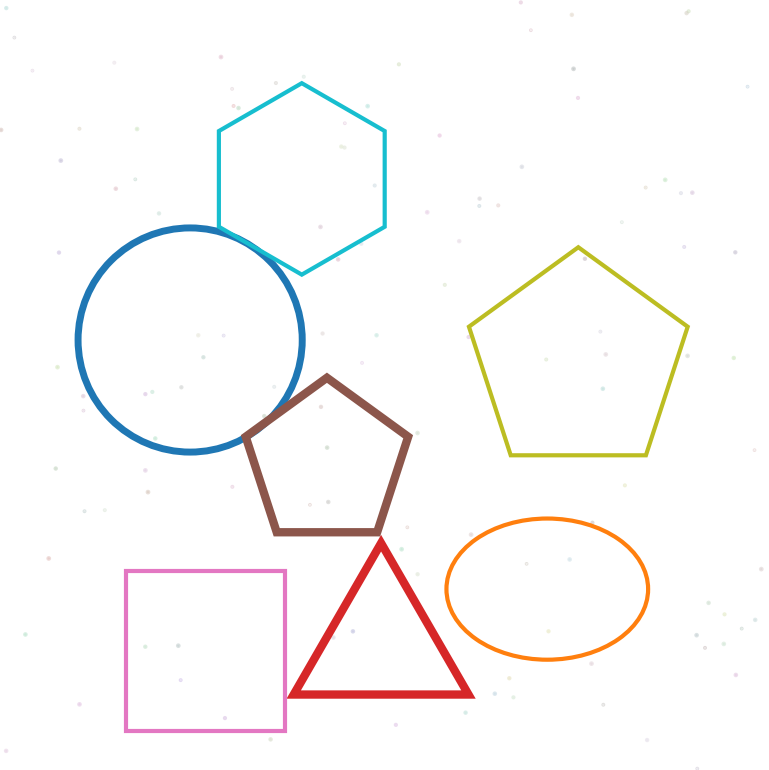[{"shape": "circle", "thickness": 2.5, "radius": 0.73, "center": [0.247, 0.558]}, {"shape": "oval", "thickness": 1.5, "radius": 0.65, "center": [0.711, 0.235]}, {"shape": "triangle", "thickness": 3, "radius": 0.66, "center": [0.495, 0.164]}, {"shape": "pentagon", "thickness": 3, "radius": 0.55, "center": [0.425, 0.398]}, {"shape": "square", "thickness": 1.5, "radius": 0.52, "center": [0.267, 0.155]}, {"shape": "pentagon", "thickness": 1.5, "radius": 0.75, "center": [0.751, 0.53]}, {"shape": "hexagon", "thickness": 1.5, "radius": 0.62, "center": [0.392, 0.768]}]